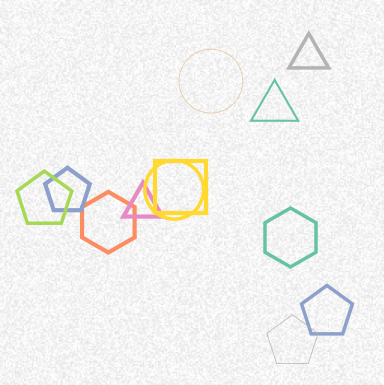[{"shape": "triangle", "thickness": 1.5, "radius": 0.35, "center": [0.713, 0.722]}, {"shape": "hexagon", "thickness": 2.5, "radius": 0.38, "center": [0.755, 0.383]}, {"shape": "hexagon", "thickness": 3, "radius": 0.39, "center": [0.281, 0.423]}, {"shape": "pentagon", "thickness": 3, "radius": 0.3, "center": [0.175, 0.503]}, {"shape": "pentagon", "thickness": 2.5, "radius": 0.35, "center": [0.849, 0.189]}, {"shape": "triangle", "thickness": 3, "radius": 0.29, "center": [0.371, 0.467]}, {"shape": "pentagon", "thickness": 2.5, "radius": 0.37, "center": [0.115, 0.481]}, {"shape": "circle", "thickness": 2.5, "radius": 0.38, "center": [0.453, 0.507]}, {"shape": "square", "thickness": 3, "radius": 0.33, "center": [0.468, 0.514]}, {"shape": "circle", "thickness": 0.5, "radius": 0.41, "center": [0.548, 0.789]}, {"shape": "pentagon", "thickness": 0.5, "radius": 0.35, "center": [0.76, 0.112]}, {"shape": "triangle", "thickness": 2.5, "radius": 0.3, "center": [0.802, 0.853]}]